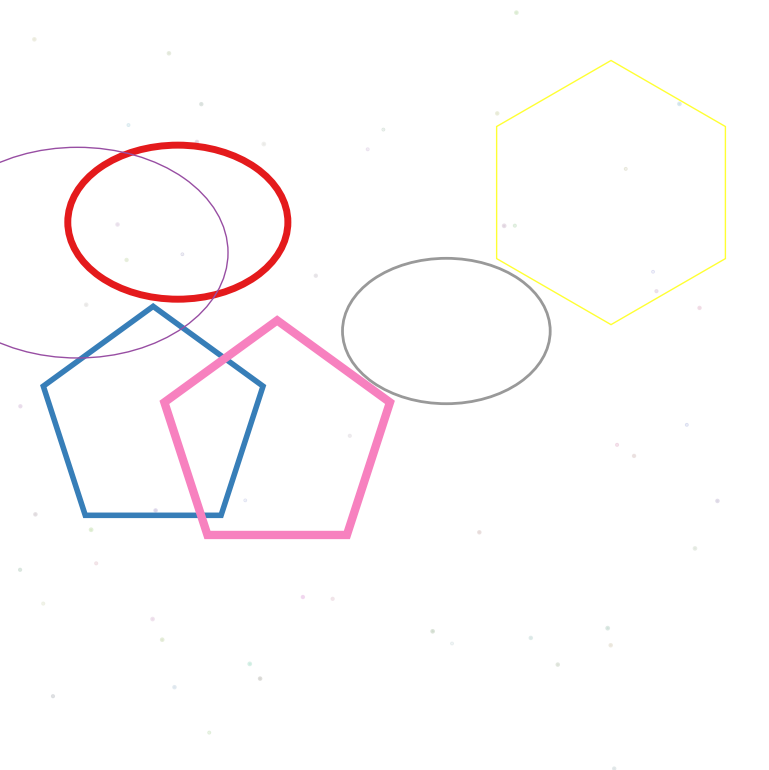[{"shape": "oval", "thickness": 2.5, "radius": 0.71, "center": [0.231, 0.711]}, {"shape": "pentagon", "thickness": 2, "radius": 0.75, "center": [0.199, 0.452]}, {"shape": "oval", "thickness": 0.5, "radius": 0.98, "center": [0.101, 0.672]}, {"shape": "hexagon", "thickness": 0.5, "radius": 0.86, "center": [0.794, 0.75]}, {"shape": "pentagon", "thickness": 3, "radius": 0.77, "center": [0.36, 0.43]}, {"shape": "oval", "thickness": 1, "radius": 0.67, "center": [0.58, 0.57]}]